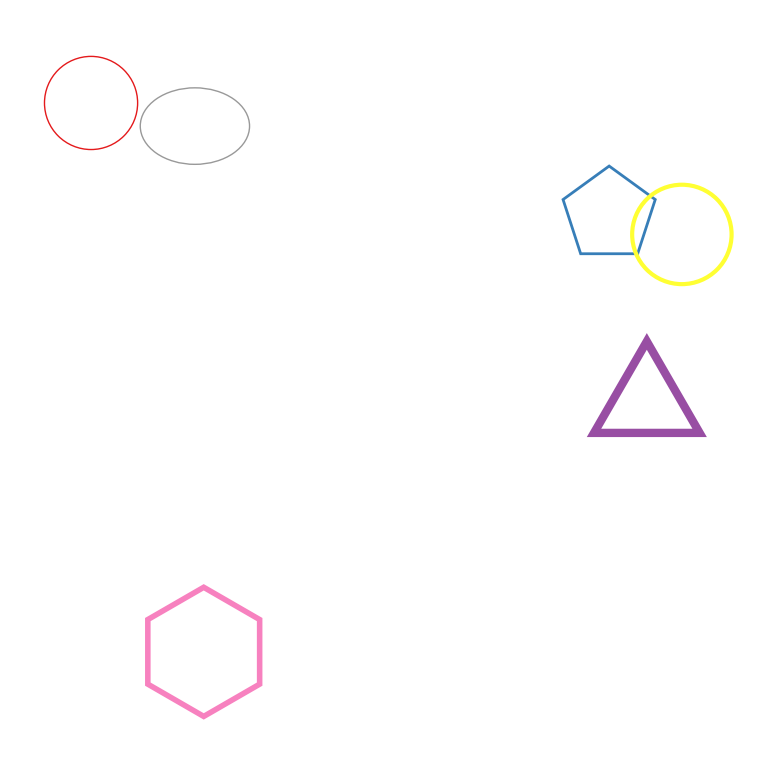[{"shape": "circle", "thickness": 0.5, "radius": 0.3, "center": [0.118, 0.866]}, {"shape": "pentagon", "thickness": 1, "radius": 0.31, "center": [0.791, 0.721]}, {"shape": "triangle", "thickness": 3, "radius": 0.4, "center": [0.84, 0.477]}, {"shape": "circle", "thickness": 1.5, "radius": 0.32, "center": [0.886, 0.696]}, {"shape": "hexagon", "thickness": 2, "radius": 0.42, "center": [0.265, 0.153]}, {"shape": "oval", "thickness": 0.5, "radius": 0.35, "center": [0.253, 0.836]}]